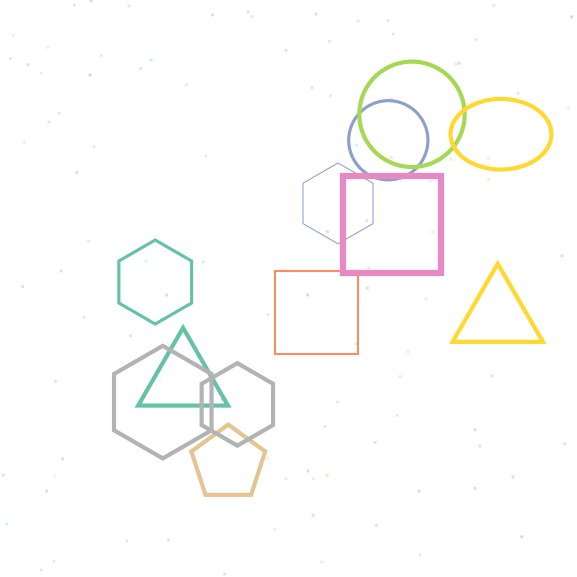[{"shape": "triangle", "thickness": 2, "radius": 0.45, "center": [0.317, 0.342]}, {"shape": "hexagon", "thickness": 1.5, "radius": 0.36, "center": [0.269, 0.511]}, {"shape": "square", "thickness": 1, "radius": 0.36, "center": [0.548, 0.458]}, {"shape": "hexagon", "thickness": 0.5, "radius": 0.35, "center": [0.585, 0.647]}, {"shape": "circle", "thickness": 1.5, "radius": 0.34, "center": [0.672, 0.756]}, {"shape": "square", "thickness": 3, "radius": 0.42, "center": [0.679, 0.611]}, {"shape": "circle", "thickness": 2, "radius": 0.46, "center": [0.713, 0.801]}, {"shape": "triangle", "thickness": 2, "radius": 0.45, "center": [0.862, 0.452]}, {"shape": "oval", "thickness": 2, "radius": 0.44, "center": [0.868, 0.767]}, {"shape": "pentagon", "thickness": 2, "radius": 0.34, "center": [0.395, 0.197]}, {"shape": "hexagon", "thickness": 2, "radius": 0.36, "center": [0.411, 0.299]}, {"shape": "hexagon", "thickness": 2, "radius": 0.49, "center": [0.282, 0.303]}]